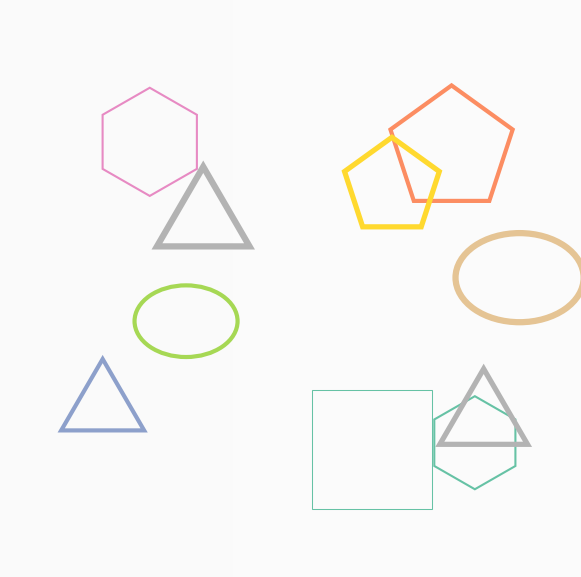[{"shape": "square", "thickness": 0.5, "radius": 0.52, "center": [0.641, 0.22]}, {"shape": "hexagon", "thickness": 1, "radius": 0.4, "center": [0.817, 0.233]}, {"shape": "pentagon", "thickness": 2, "radius": 0.55, "center": [0.777, 0.741]}, {"shape": "triangle", "thickness": 2, "radius": 0.41, "center": [0.177, 0.295]}, {"shape": "hexagon", "thickness": 1, "radius": 0.47, "center": [0.258, 0.754]}, {"shape": "oval", "thickness": 2, "radius": 0.44, "center": [0.32, 0.443]}, {"shape": "pentagon", "thickness": 2.5, "radius": 0.43, "center": [0.674, 0.676]}, {"shape": "oval", "thickness": 3, "radius": 0.55, "center": [0.894, 0.518]}, {"shape": "triangle", "thickness": 2.5, "radius": 0.44, "center": [0.832, 0.273]}, {"shape": "triangle", "thickness": 3, "radius": 0.46, "center": [0.35, 0.618]}]